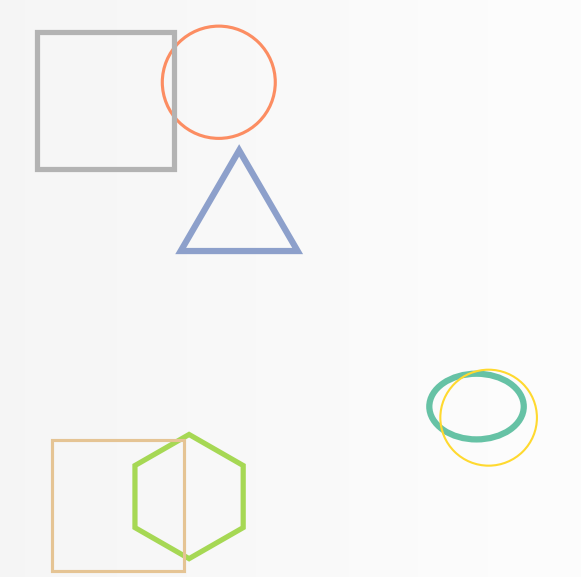[{"shape": "oval", "thickness": 3, "radius": 0.41, "center": [0.82, 0.295]}, {"shape": "circle", "thickness": 1.5, "radius": 0.49, "center": [0.376, 0.857]}, {"shape": "triangle", "thickness": 3, "radius": 0.58, "center": [0.411, 0.623]}, {"shape": "hexagon", "thickness": 2.5, "radius": 0.54, "center": [0.325, 0.139]}, {"shape": "circle", "thickness": 1, "radius": 0.42, "center": [0.841, 0.276]}, {"shape": "square", "thickness": 1.5, "radius": 0.57, "center": [0.203, 0.124]}, {"shape": "square", "thickness": 2.5, "radius": 0.59, "center": [0.181, 0.825]}]